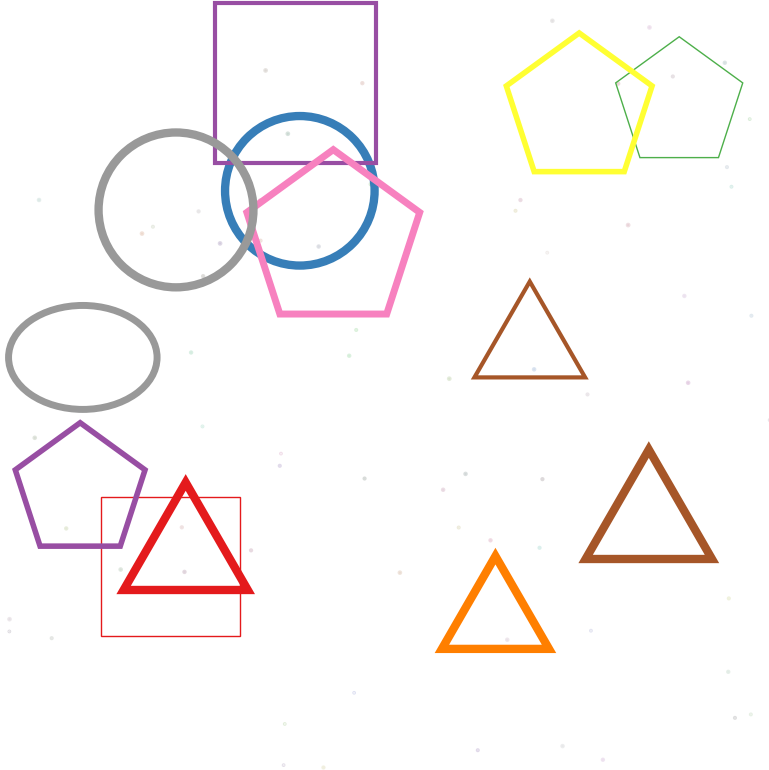[{"shape": "square", "thickness": 0.5, "radius": 0.45, "center": [0.221, 0.265]}, {"shape": "triangle", "thickness": 3, "radius": 0.47, "center": [0.241, 0.28]}, {"shape": "circle", "thickness": 3, "radius": 0.49, "center": [0.389, 0.752]}, {"shape": "pentagon", "thickness": 0.5, "radius": 0.43, "center": [0.882, 0.866]}, {"shape": "square", "thickness": 1.5, "radius": 0.52, "center": [0.384, 0.892]}, {"shape": "pentagon", "thickness": 2, "radius": 0.44, "center": [0.104, 0.362]}, {"shape": "triangle", "thickness": 3, "radius": 0.4, "center": [0.643, 0.197]}, {"shape": "pentagon", "thickness": 2, "radius": 0.5, "center": [0.752, 0.858]}, {"shape": "triangle", "thickness": 3, "radius": 0.47, "center": [0.843, 0.321]}, {"shape": "triangle", "thickness": 1.5, "radius": 0.42, "center": [0.688, 0.551]}, {"shape": "pentagon", "thickness": 2.5, "radius": 0.59, "center": [0.433, 0.688]}, {"shape": "oval", "thickness": 2.5, "radius": 0.48, "center": [0.108, 0.536]}, {"shape": "circle", "thickness": 3, "radius": 0.5, "center": [0.229, 0.727]}]